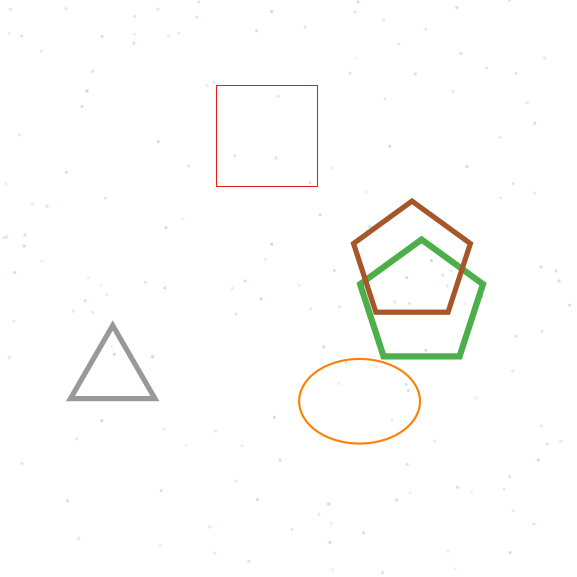[{"shape": "square", "thickness": 0.5, "radius": 0.44, "center": [0.461, 0.764]}, {"shape": "pentagon", "thickness": 3, "radius": 0.56, "center": [0.73, 0.472]}, {"shape": "oval", "thickness": 1, "radius": 0.52, "center": [0.623, 0.304]}, {"shape": "pentagon", "thickness": 2.5, "radius": 0.53, "center": [0.713, 0.545]}, {"shape": "triangle", "thickness": 2.5, "radius": 0.42, "center": [0.195, 0.351]}]